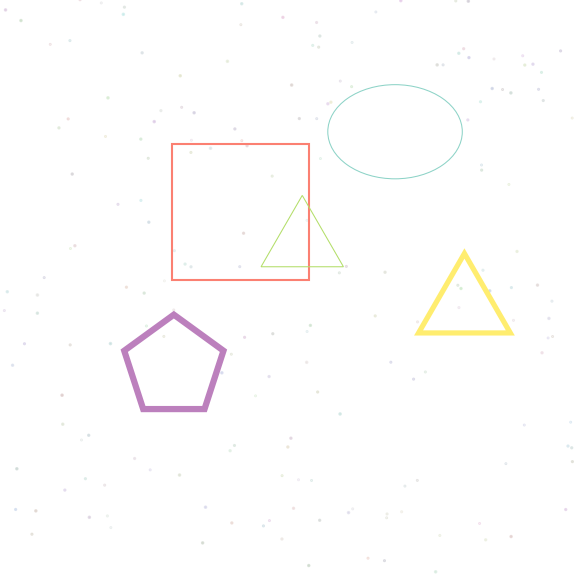[{"shape": "oval", "thickness": 0.5, "radius": 0.58, "center": [0.684, 0.771]}, {"shape": "square", "thickness": 1, "radius": 0.59, "center": [0.416, 0.633]}, {"shape": "triangle", "thickness": 0.5, "radius": 0.41, "center": [0.523, 0.578]}, {"shape": "pentagon", "thickness": 3, "radius": 0.45, "center": [0.301, 0.364]}, {"shape": "triangle", "thickness": 2.5, "radius": 0.46, "center": [0.804, 0.468]}]